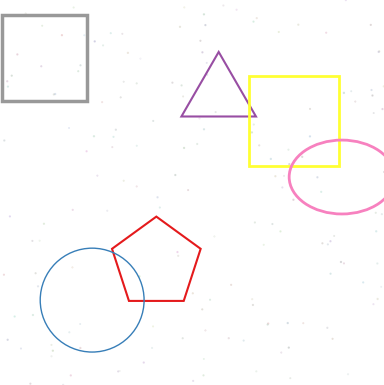[{"shape": "pentagon", "thickness": 1.5, "radius": 0.61, "center": [0.406, 0.316]}, {"shape": "circle", "thickness": 1, "radius": 0.67, "center": [0.239, 0.22]}, {"shape": "triangle", "thickness": 1.5, "radius": 0.56, "center": [0.568, 0.753]}, {"shape": "square", "thickness": 2, "radius": 0.59, "center": [0.763, 0.685]}, {"shape": "oval", "thickness": 2, "radius": 0.69, "center": [0.888, 0.54]}, {"shape": "square", "thickness": 2.5, "radius": 0.56, "center": [0.115, 0.85]}]